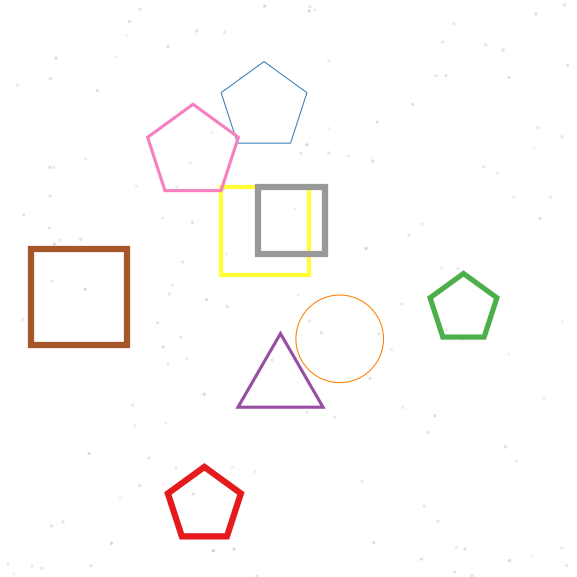[{"shape": "pentagon", "thickness": 3, "radius": 0.33, "center": [0.354, 0.124]}, {"shape": "pentagon", "thickness": 0.5, "radius": 0.39, "center": [0.457, 0.814]}, {"shape": "pentagon", "thickness": 2.5, "radius": 0.3, "center": [0.803, 0.465]}, {"shape": "triangle", "thickness": 1.5, "radius": 0.43, "center": [0.486, 0.337]}, {"shape": "circle", "thickness": 0.5, "radius": 0.38, "center": [0.588, 0.412]}, {"shape": "square", "thickness": 2, "radius": 0.38, "center": [0.458, 0.599]}, {"shape": "square", "thickness": 3, "radius": 0.41, "center": [0.136, 0.485]}, {"shape": "pentagon", "thickness": 1.5, "radius": 0.41, "center": [0.334, 0.736]}, {"shape": "square", "thickness": 3, "radius": 0.29, "center": [0.505, 0.617]}]